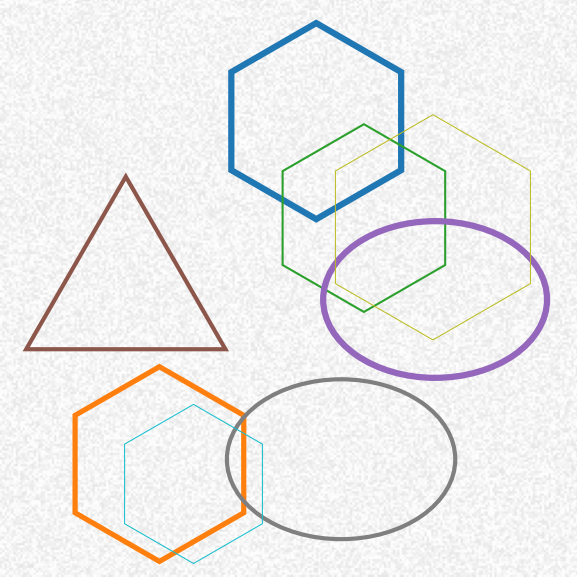[{"shape": "hexagon", "thickness": 3, "radius": 0.85, "center": [0.548, 0.789]}, {"shape": "hexagon", "thickness": 2.5, "radius": 0.84, "center": [0.276, 0.196]}, {"shape": "hexagon", "thickness": 1, "radius": 0.81, "center": [0.63, 0.622]}, {"shape": "oval", "thickness": 3, "radius": 0.97, "center": [0.753, 0.481]}, {"shape": "triangle", "thickness": 2, "radius": 1.0, "center": [0.218, 0.494]}, {"shape": "oval", "thickness": 2, "radius": 0.99, "center": [0.591, 0.204]}, {"shape": "hexagon", "thickness": 0.5, "radius": 0.97, "center": [0.75, 0.606]}, {"shape": "hexagon", "thickness": 0.5, "radius": 0.69, "center": [0.335, 0.161]}]